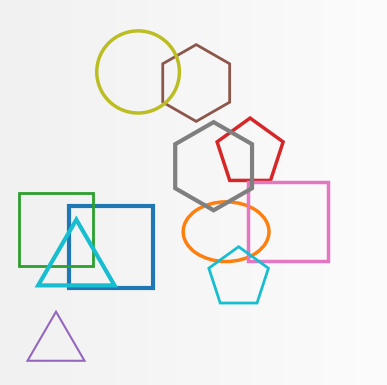[{"shape": "square", "thickness": 3, "radius": 0.54, "center": [0.286, 0.358]}, {"shape": "oval", "thickness": 2.5, "radius": 0.55, "center": [0.583, 0.398]}, {"shape": "square", "thickness": 2, "radius": 0.48, "center": [0.144, 0.404]}, {"shape": "pentagon", "thickness": 2.5, "radius": 0.45, "center": [0.645, 0.604]}, {"shape": "triangle", "thickness": 1.5, "radius": 0.42, "center": [0.145, 0.105]}, {"shape": "hexagon", "thickness": 2, "radius": 0.5, "center": [0.506, 0.784]}, {"shape": "square", "thickness": 2.5, "radius": 0.52, "center": [0.744, 0.425]}, {"shape": "hexagon", "thickness": 3, "radius": 0.57, "center": [0.551, 0.568]}, {"shape": "circle", "thickness": 2.5, "radius": 0.53, "center": [0.356, 0.813]}, {"shape": "pentagon", "thickness": 2, "radius": 0.4, "center": [0.616, 0.278]}, {"shape": "triangle", "thickness": 3, "radius": 0.57, "center": [0.197, 0.316]}]